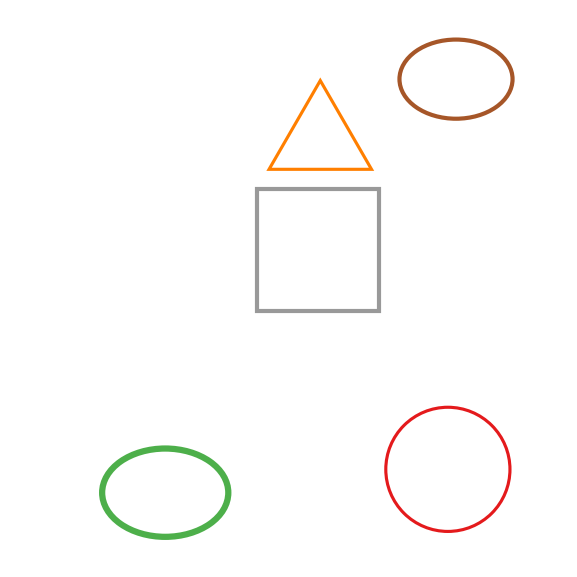[{"shape": "circle", "thickness": 1.5, "radius": 0.54, "center": [0.776, 0.186]}, {"shape": "oval", "thickness": 3, "radius": 0.55, "center": [0.286, 0.146]}, {"shape": "triangle", "thickness": 1.5, "radius": 0.51, "center": [0.555, 0.757]}, {"shape": "oval", "thickness": 2, "radius": 0.49, "center": [0.79, 0.862]}, {"shape": "square", "thickness": 2, "radius": 0.53, "center": [0.551, 0.567]}]